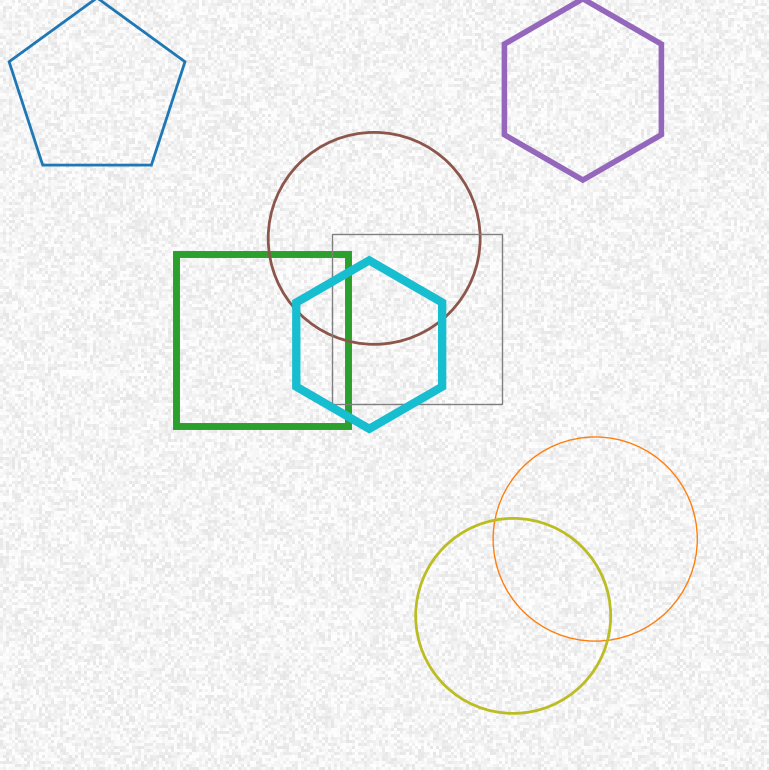[{"shape": "pentagon", "thickness": 1, "radius": 0.6, "center": [0.126, 0.883]}, {"shape": "circle", "thickness": 0.5, "radius": 0.66, "center": [0.773, 0.3]}, {"shape": "square", "thickness": 2.5, "radius": 0.56, "center": [0.34, 0.558]}, {"shape": "hexagon", "thickness": 2, "radius": 0.59, "center": [0.757, 0.884]}, {"shape": "circle", "thickness": 1, "radius": 0.69, "center": [0.486, 0.69]}, {"shape": "square", "thickness": 0.5, "radius": 0.55, "center": [0.542, 0.586]}, {"shape": "circle", "thickness": 1, "radius": 0.63, "center": [0.666, 0.2]}, {"shape": "hexagon", "thickness": 3, "radius": 0.55, "center": [0.48, 0.552]}]